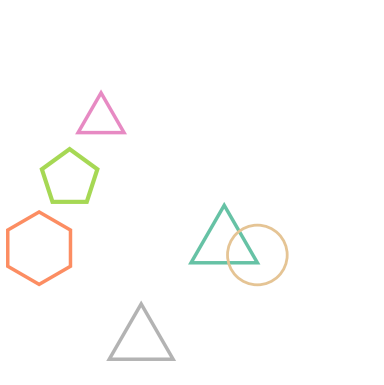[{"shape": "triangle", "thickness": 2.5, "radius": 0.5, "center": [0.582, 0.367]}, {"shape": "hexagon", "thickness": 2.5, "radius": 0.47, "center": [0.102, 0.355]}, {"shape": "triangle", "thickness": 2.5, "radius": 0.34, "center": [0.262, 0.69]}, {"shape": "pentagon", "thickness": 3, "radius": 0.38, "center": [0.181, 0.537]}, {"shape": "circle", "thickness": 2, "radius": 0.39, "center": [0.668, 0.338]}, {"shape": "triangle", "thickness": 2.5, "radius": 0.48, "center": [0.367, 0.115]}]